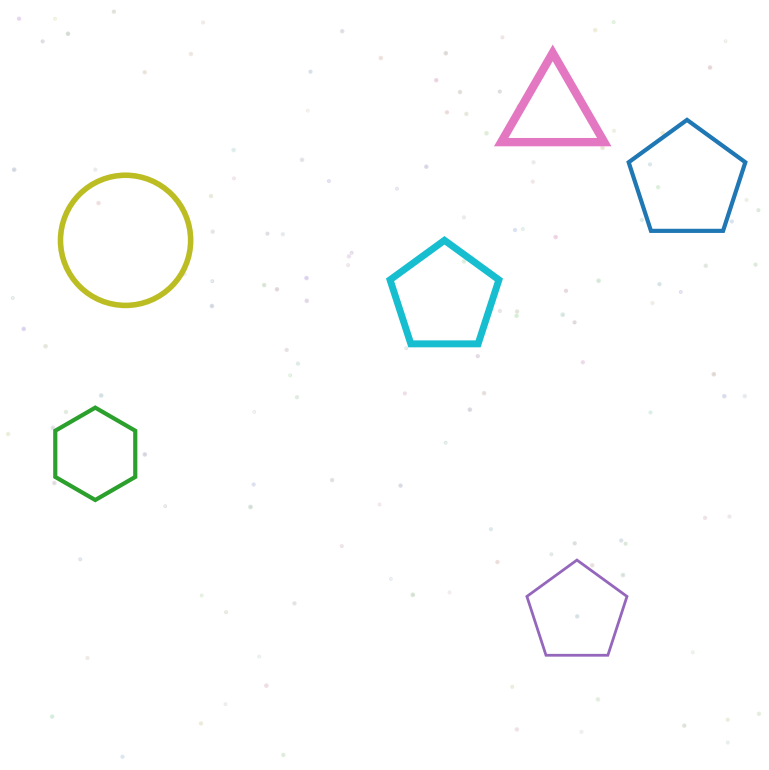[{"shape": "pentagon", "thickness": 1.5, "radius": 0.4, "center": [0.892, 0.765]}, {"shape": "hexagon", "thickness": 1.5, "radius": 0.3, "center": [0.124, 0.411]}, {"shape": "pentagon", "thickness": 1, "radius": 0.34, "center": [0.749, 0.204]}, {"shape": "triangle", "thickness": 3, "radius": 0.39, "center": [0.718, 0.854]}, {"shape": "circle", "thickness": 2, "radius": 0.42, "center": [0.163, 0.688]}, {"shape": "pentagon", "thickness": 2.5, "radius": 0.37, "center": [0.577, 0.614]}]